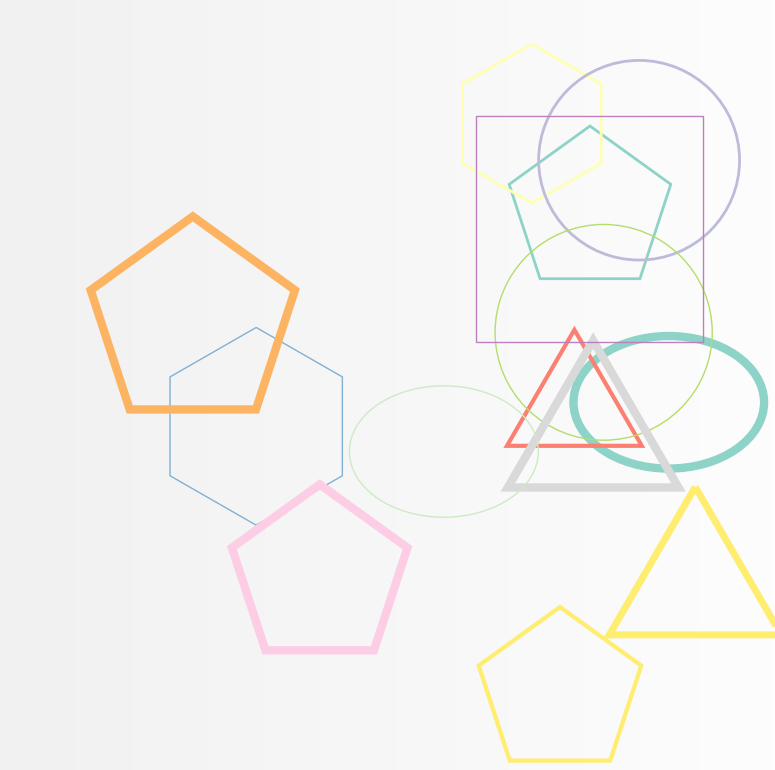[{"shape": "oval", "thickness": 3, "radius": 0.61, "center": [0.863, 0.478]}, {"shape": "pentagon", "thickness": 1, "radius": 0.55, "center": [0.761, 0.727]}, {"shape": "hexagon", "thickness": 1, "radius": 0.52, "center": [0.686, 0.84]}, {"shape": "circle", "thickness": 1, "radius": 0.65, "center": [0.825, 0.792]}, {"shape": "triangle", "thickness": 1.5, "radius": 0.5, "center": [0.741, 0.471]}, {"shape": "hexagon", "thickness": 0.5, "radius": 0.64, "center": [0.331, 0.446]}, {"shape": "pentagon", "thickness": 3, "radius": 0.69, "center": [0.249, 0.58]}, {"shape": "circle", "thickness": 0.5, "radius": 0.7, "center": [0.779, 0.568]}, {"shape": "pentagon", "thickness": 3, "radius": 0.6, "center": [0.412, 0.252]}, {"shape": "triangle", "thickness": 3, "radius": 0.64, "center": [0.765, 0.43]}, {"shape": "square", "thickness": 0.5, "radius": 0.73, "center": [0.761, 0.702]}, {"shape": "oval", "thickness": 0.5, "radius": 0.61, "center": [0.573, 0.414]}, {"shape": "pentagon", "thickness": 1.5, "radius": 0.55, "center": [0.723, 0.101]}, {"shape": "triangle", "thickness": 2.5, "radius": 0.64, "center": [0.897, 0.24]}]